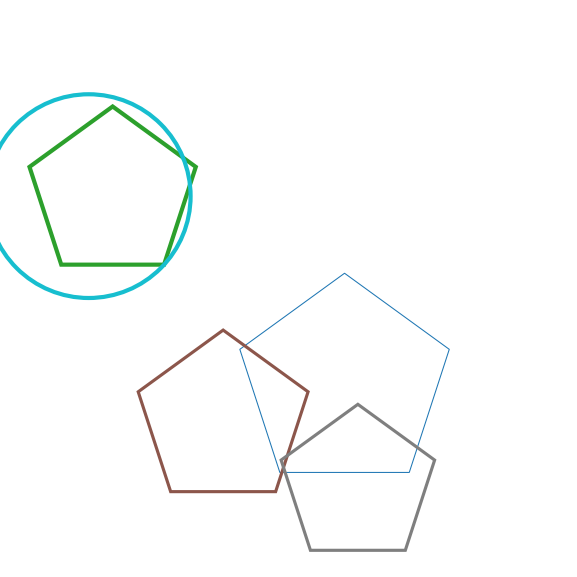[{"shape": "pentagon", "thickness": 0.5, "radius": 0.95, "center": [0.597, 0.335]}, {"shape": "pentagon", "thickness": 2, "radius": 0.76, "center": [0.195, 0.663]}, {"shape": "pentagon", "thickness": 1.5, "radius": 0.77, "center": [0.386, 0.273]}, {"shape": "pentagon", "thickness": 1.5, "radius": 0.7, "center": [0.62, 0.159]}, {"shape": "circle", "thickness": 2, "radius": 0.88, "center": [0.154, 0.66]}]